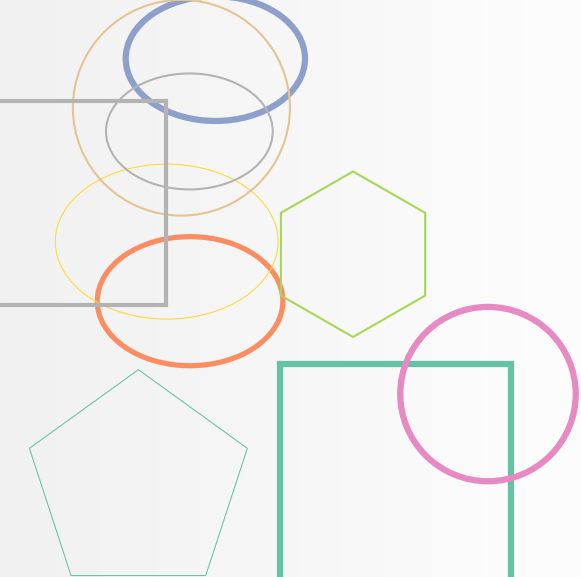[{"shape": "square", "thickness": 3, "radius": 0.99, "center": [0.68, 0.172]}, {"shape": "pentagon", "thickness": 0.5, "radius": 0.99, "center": [0.238, 0.162]}, {"shape": "oval", "thickness": 2.5, "radius": 0.8, "center": [0.327, 0.478]}, {"shape": "oval", "thickness": 3, "radius": 0.77, "center": [0.37, 0.898]}, {"shape": "circle", "thickness": 3, "radius": 0.75, "center": [0.84, 0.317]}, {"shape": "hexagon", "thickness": 1, "radius": 0.72, "center": [0.607, 0.559]}, {"shape": "oval", "thickness": 0.5, "radius": 0.96, "center": [0.287, 0.581]}, {"shape": "circle", "thickness": 1, "radius": 0.93, "center": [0.312, 0.813]}, {"shape": "oval", "thickness": 1, "radius": 0.72, "center": [0.326, 0.772]}, {"shape": "square", "thickness": 2, "radius": 0.88, "center": [0.11, 0.647]}]